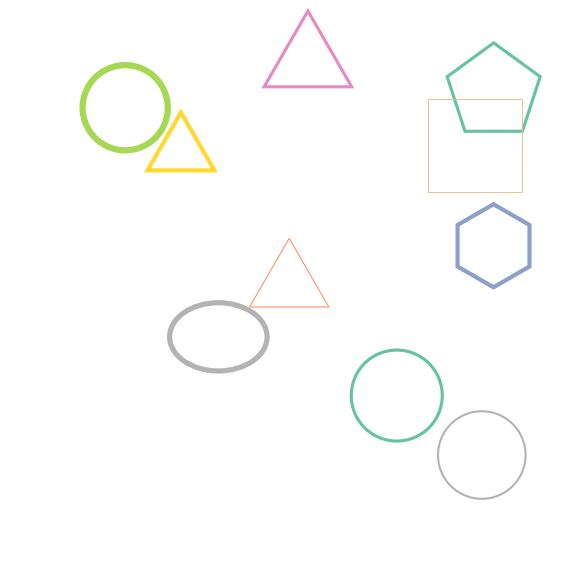[{"shape": "pentagon", "thickness": 1.5, "radius": 0.42, "center": [0.855, 0.84]}, {"shape": "circle", "thickness": 1.5, "radius": 0.39, "center": [0.687, 0.314]}, {"shape": "triangle", "thickness": 0.5, "radius": 0.4, "center": [0.501, 0.507]}, {"shape": "hexagon", "thickness": 2, "radius": 0.36, "center": [0.855, 0.574]}, {"shape": "triangle", "thickness": 1.5, "radius": 0.44, "center": [0.533, 0.893]}, {"shape": "circle", "thickness": 3, "radius": 0.37, "center": [0.217, 0.813]}, {"shape": "triangle", "thickness": 2, "radius": 0.33, "center": [0.313, 0.738]}, {"shape": "square", "thickness": 0.5, "radius": 0.41, "center": [0.823, 0.747]}, {"shape": "oval", "thickness": 2.5, "radius": 0.42, "center": [0.378, 0.416]}, {"shape": "circle", "thickness": 1, "radius": 0.38, "center": [0.834, 0.211]}]